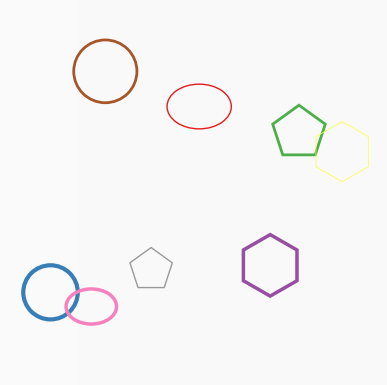[{"shape": "oval", "thickness": 1, "radius": 0.41, "center": [0.514, 0.723]}, {"shape": "circle", "thickness": 3, "radius": 0.35, "center": [0.13, 0.241]}, {"shape": "pentagon", "thickness": 2, "radius": 0.36, "center": [0.772, 0.655]}, {"shape": "hexagon", "thickness": 2.5, "radius": 0.4, "center": [0.697, 0.311]}, {"shape": "hexagon", "thickness": 0.5, "radius": 0.39, "center": [0.883, 0.606]}, {"shape": "circle", "thickness": 2, "radius": 0.41, "center": [0.272, 0.815]}, {"shape": "oval", "thickness": 2.5, "radius": 0.33, "center": [0.236, 0.204]}, {"shape": "pentagon", "thickness": 1, "radius": 0.29, "center": [0.39, 0.3]}]